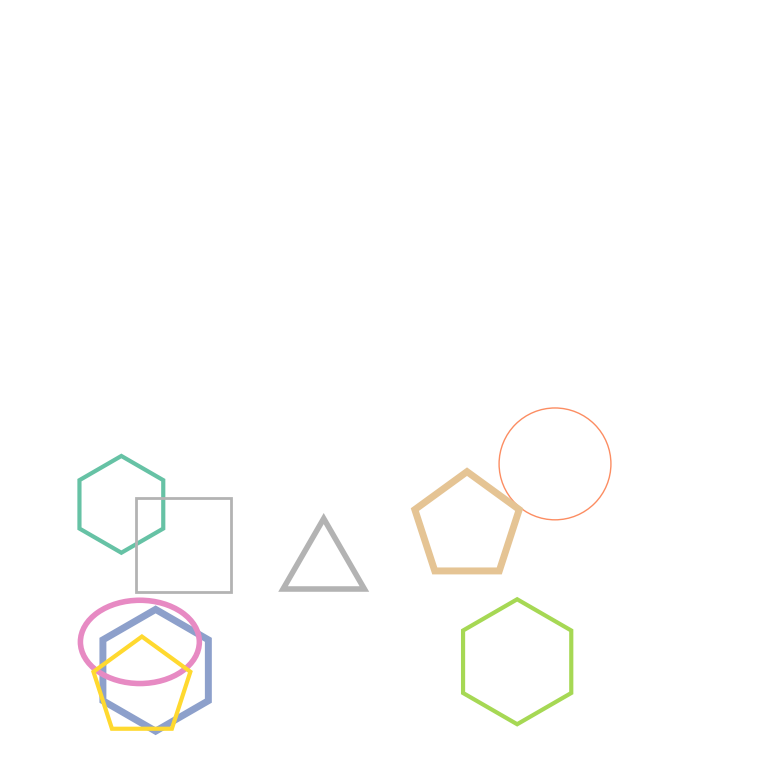[{"shape": "hexagon", "thickness": 1.5, "radius": 0.31, "center": [0.158, 0.345]}, {"shape": "circle", "thickness": 0.5, "radius": 0.36, "center": [0.721, 0.398]}, {"shape": "hexagon", "thickness": 2.5, "radius": 0.4, "center": [0.202, 0.13]}, {"shape": "oval", "thickness": 2, "radius": 0.39, "center": [0.182, 0.166]}, {"shape": "hexagon", "thickness": 1.5, "radius": 0.41, "center": [0.672, 0.141]}, {"shape": "pentagon", "thickness": 1.5, "radius": 0.33, "center": [0.184, 0.107]}, {"shape": "pentagon", "thickness": 2.5, "radius": 0.36, "center": [0.607, 0.316]}, {"shape": "square", "thickness": 1, "radius": 0.31, "center": [0.239, 0.292]}, {"shape": "triangle", "thickness": 2, "radius": 0.3, "center": [0.42, 0.266]}]